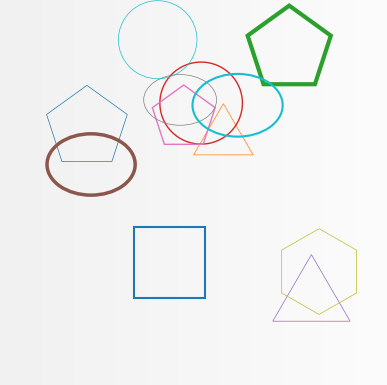[{"shape": "pentagon", "thickness": 0.5, "radius": 0.55, "center": [0.224, 0.669]}, {"shape": "square", "thickness": 1.5, "radius": 0.46, "center": [0.438, 0.317]}, {"shape": "triangle", "thickness": 0.5, "radius": 0.44, "center": [0.576, 0.642]}, {"shape": "pentagon", "thickness": 3, "radius": 0.56, "center": [0.746, 0.873]}, {"shape": "circle", "thickness": 1, "radius": 0.53, "center": [0.519, 0.732]}, {"shape": "triangle", "thickness": 0.5, "radius": 0.58, "center": [0.804, 0.223]}, {"shape": "oval", "thickness": 2.5, "radius": 0.57, "center": [0.235, 0.573]}, {"shape": "pentagon", "thickness": 1, "radius": 0.43, "center": [0.474, 0.694]}, {"shape": "oval", "thickness": 0.5, "radius": 0.47, "center": [0.465, 0.74]}, {"shape": "hexagon", "thickness": 0.5, "radius": 0.56, "center": [0.823, 0.295]}, {"shape": "oval", "thickness": 1.5, "radius": 0.58, "center": [0.613, 0.727]}, {"shape": "circle", "thickness": 0.5, "radius": 0.51, "center": [0.407, 0.897]}]